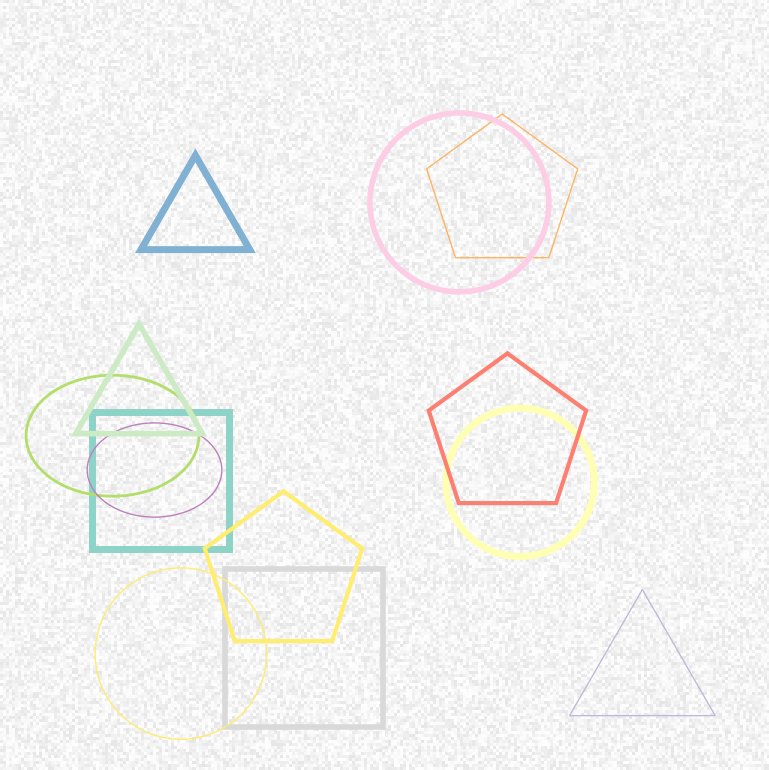[{"shape": "square", "thickness": 2.5, "radius": 0.45, "center": [0.208, 0.376]}, {"shape": "circle", "thickness": 2.5, "radius": 0.48, "center": [0.676, 0.374]}, {"shape": "triangle", "thickness": 0.5, "radius": 0.55, "center": [0.834, 0.125]}, {"shape": "pentagon", "thickness": 1.5, "radius": 0.54, "center": [0.659, 0.434]}, {"shape": "triangle", "thickness": 2.5, "radius": 0.41, "center": [0.254, 0.717]}, {"shape": "pentagon", "thickness": 0.5, "radius": 0.52, "center": [0.652, 0.749]}, {"shape": "oval", "thickness": 1, "radius": 0.56, "center": [0.146, 0.434]}, {"shape": "circle", "thickness": 2, "radius": 0.58, "center": [0.597, 0.737]}, {"shape": "square", "thickness": 2, "radius": 0.51, "center": [0.395, 0.159]}, {"shape": "oval", "thickness": 0.5, "radius": 0.44, "center": [0.201, 0.39]}, {"shape": "triangle", "thickness": 2, "radius": 0.48, "center": [0.181, 0.484]}, {"shape": "pentagon", "thickness": 1.5, "radius": 0.54, "center": [0.368, 0.254]}, {"shape": "circle", "thickness": 0.5, "radius": 0.56, "center": [0.235, 0.151]}]